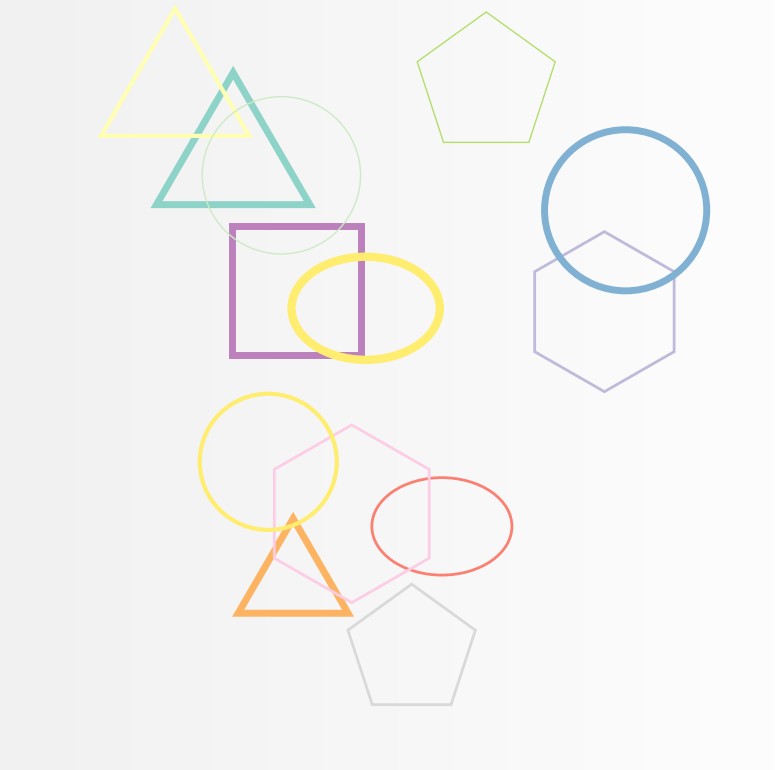[{"shape": "triangle", "thickness": 2.5, "radius": 0.57, "center": [0.301, 0.791]}, {"shape": "triangle", "thickness": 1.5, "radius": 0.55, "center": [0.226, 0.879]}, {"shape": "hexagon", "thickness": 1, "radius": 0.52, "center": [0.78, 0.595]}, {"shape": "oval", "thickness": 1, "radius": 0.45, "center": [0.57, 0.316]}, {"shape": "circle", "thickness": 2.5, "radius": 0.52, "center": [0.807, 0.727]}, {"shape": "triangle", "thickness": 2.5, "radius": 0.41, "center": [0.378, 0.245]}, {"shape": "pentagon", "thickness": 0.5, "radius": 0.47, "center": [0.627, 0.891]}, {"shape": "hexagon", "thickness": 1, "radius": 0.58, "center": [0.454, 0.333]}, {"shape": "pentagon", "thickness": 1, "radius": 0.43, "center": [0.531, 0.155]}, {"shape": "square", "thickness": 2.5, "radius": 0.42, "center": [0.383, 0.623]}, {"shape": "circle", "thickness": 0.5, "radius": 0.51, "center": [0.363, 0.772]}, {"shape": "circle", "thickness": 1.5, "radius": 0.44, "center": [0.346, 0.4]}, {"shape": "oval", "thickness": 3, "radius": 0.48, "center": [0.472, 0.6]}]